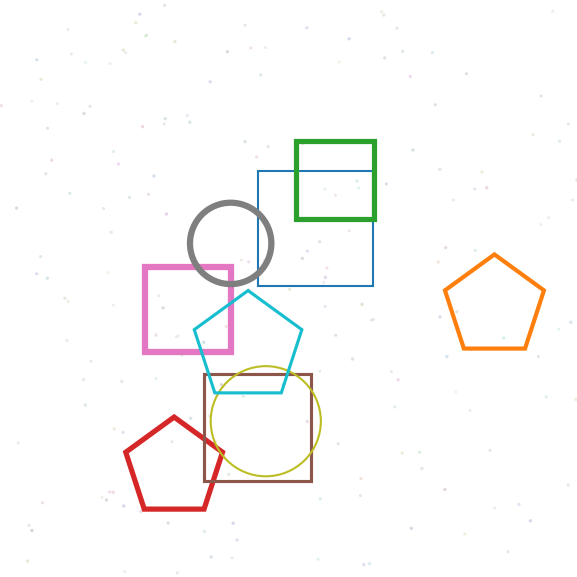[{"shape": "square", "thickness": 1, "radius": 0.5, "center": [0.546, 0.604]}, {"shape": "pentagon", "thickness": 2, "radius": 0.45, "center": [0.856, 0.468]}, {"shape": "square", "thickness": 2.5, "radius": 0.34, "center": [0.58, 0.687]}, {"shape": "pentagon", "thickness": 2.5, "radius": 0.44, "center": [0.302, 0.189]}, {"shape": "square", "thickness": 1.5, "radius": 0.46, "center": [0.446, 0.259]}, {"shape": "square", "thickness": 3, "radius": 0.37, "center": [0.326, 0.463]}, {"shape": "circle", "thickness": 3, "radius": 0.35, "center": [0.399, 0.578]}, {"shape": "circle", "thickness": 1, "radius": 0.48, "center": [0.46, 0.27]}, {"shape": "pentagon", "thickness": 1.5, "radius": 0.49, "center": [0.43, 0.398]}]